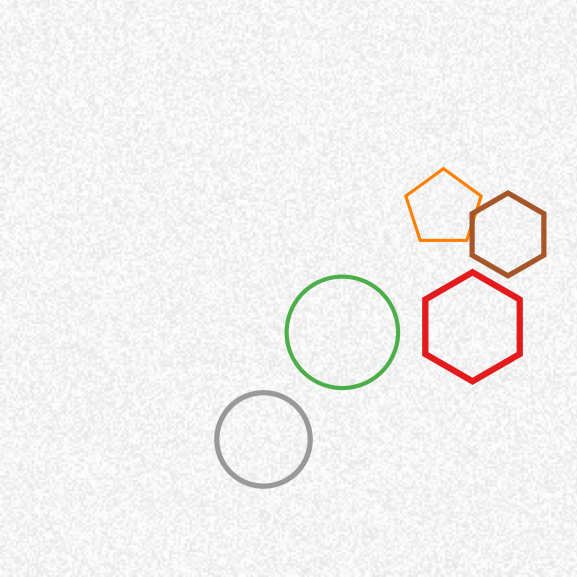[{"shape": "hexagon", "thickness": 3, "radius": 0.47, "center": [0.818, 0.433]}, {"shape": "circle", "thickness": 2, "radius": 0.48, "center": [0.593, 0.424]}, {"shape": "pentagon", "thickness": 1.5, "radius": 0.34, "center": [0.768, 0.638]}, {"shape": "hexagon", "thickness": 2.5, "radius": 0.36, "center": [0.88, 0.593]}, {"shape": "circle", "thickness": 2.5, "radius": 0.4, "center": [0.456, 0.238]}]